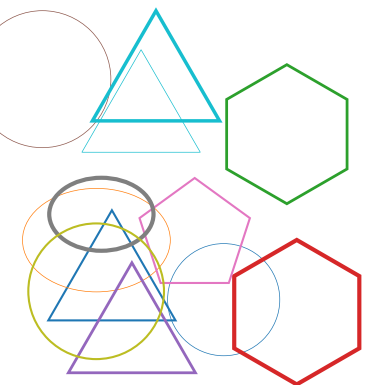[{"shape": "circle", "thickness": 0.5, "radius": 0.73, "center": [0.581, 0.222]}, {"shape": "triangle", "thickness": 1.5, "radius": 0.95, "center": [0.291, 0.263]}, {"shape": "oval", "thickness": 0.5, "radius": 0.96, "center": [0.25, 0.376]}, {"shape": "hexagon", "thickness": 2, "radius": 0.9, "center": [0.745, 0.651]}, {"shape": "hexagon", "thickness": 3, "radius": 0.94, "center": [0.771, 0.189]}, {"shape": "triangle", "thickness": 2, "radius": 0.95, "center": [0.343, 0.127]}, {"shape": "circle", "thickness": 0.5, "radius": 0.89, "center": [0.11, 0.794]}, {"shape": "pentagon", "thickness": 1.5, "radius": 0.75, "center": [0.506, 0.387]}, {"shape": "oval", "thickness": 3, "radius": 0.68, "center": [0.263, 0.443]}, {"shape": "circle", "thickness": 1.5, "radius": 0.88, "center": [0.25, 0.243]}, {"shape": "triangle", "thickness": 0.5, "radius": 0.89, "center": [0.366, 0.693]}, {"shape": "triangle", "thickness": 2.5, "radius": 0.95, "center": [0.405, 0.781]}]